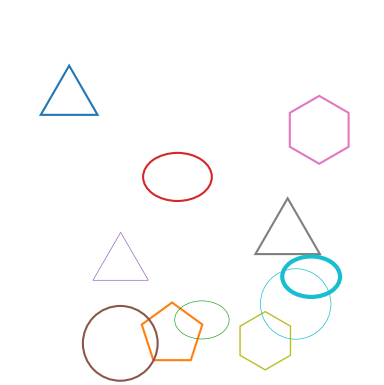[{"shape": "triangle", "thickness": 1.5, "radius": 0.43, "center": [0.18, 0.744]}, {"shape": "pentagon", "thickness": 1.5, "radius": 0.41, "center": [0.447, 0.131]}, {"shape": "oval", "thickness": 0.5, "radius": 0.35, "center": [0.524, 0.169]}, {"shape": "oval", "thickness": 1.5, "radius": 0.45, "center": [0.461, 0.54]}, {"shape": "triangle", "thickness": 0.5, "radius": 0.42, "center": [0.313, 0.314]}, {"shape": "circle", "thickness": 1.5, "radius": 0.49, "center": [0.312, 0.108]}, {"shape": "hexagon", "thickness": 1.5, "radius": 0.44, "center": [0.829, 0.663]}, {"shape": "triangle", "thickness": 1.5, "radius": 0.48, "center": [0.747, 0.388]}, {"shape": "hexagon", "thickness": 1, "radius": 0.38, "center": [0.689, 0.115]}, {"shape": "circle", "thickness": 0.5, "radius": 0.46, "center": [0.768, 0.21]}, {"shape": "oval", "thickness": 3, "radius": 0.38, "center": [0.808, 0.281]}]